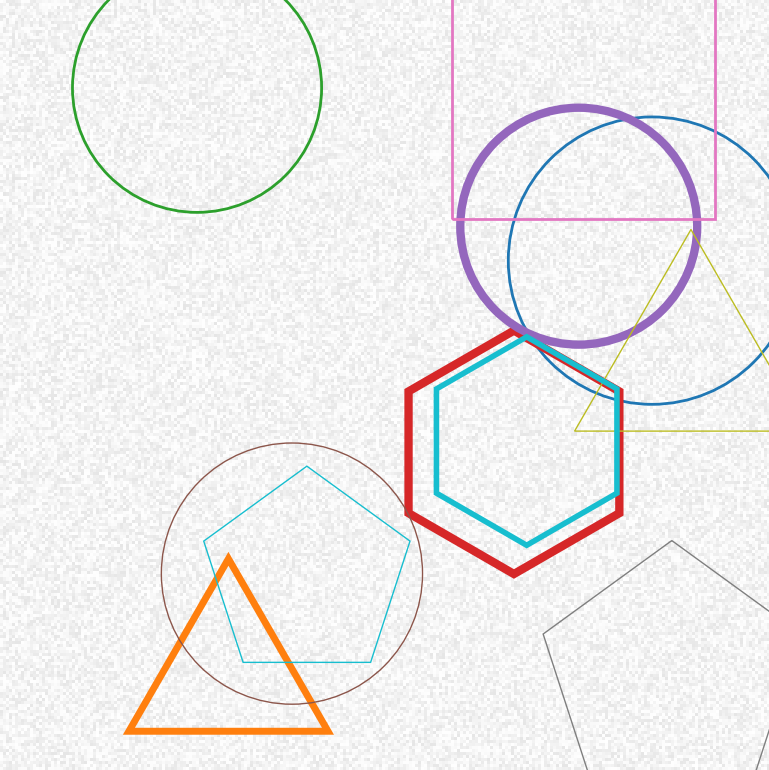[{"shape": "circle", "thickness": 1, "radius": 0.93, "center": [0.847, 0.662]}, {"shape": "triangle", "thickness": 2.5, "radius": 0.75, "center": [0.297, 0.125]}, {"shape": "circle", "thickness": 1, "radius": 0.81, "center": [0.256, 0.886]}, {"shape": "hexagon", "thickness": 3, "radius": 0.79, "center": [0.667, 0.413]}, {"shape": "circle", "thickness": 3, "radius": 0.77, "center": [0.752, 0.706]}, {"shape": "circle", "thickness": 0.5, "radius": 0.85, "center": [0.379, 0.255]}, {"shape": "square", "thickness": 1, "radius": 0.85, "center": [0.758, 0.886]}, {"shape": "pentagon", "thickness": 0.5, "radius": 0.88, "center": [0.872, 0.122]}, {"shape": "triangle", "thickness": 0.5, "radius": 0.87, "center": [0.897, 0.527]}, {"shape": "pentagon", "thickness": 0.5, "radius": 0.7, "center": [0.399, 0.254]}, {"shape": "hexagon", "thickness": 2, "radius": 0.68, "center": [0.684, 0.427]}]